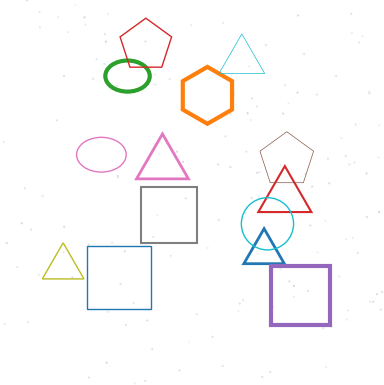[{"shape": "triangle", "thickness": 2, "radius": 0.3, "center": [0.686, 0.345]}, {"shape": "square", "thickness": 1, "radius": 0.41, "center": [0.31, 0.279]}, {"shape": "hexagon", "thickness": 3, "radius": 0.37, "center": [0.539, 0.752]}, {"shape": "oval", "thickness": 3, "radius": 0.29, "center": [0.331, 0.802]}, {"shape": "pentagon", "thickness": 1, "radius": 0.35, "center": [0.379, 0.882]}, {"shape": "triangle", "thickness": 1.5, "radius": 0.4, "center": [0.74, 0.489]}, {"shape": "square", "thickness": 3, "radius": 0.39, "center": [0.781, 0.233]}, {"shape": "pentagon", "thickness": 0.5, "radius": 0.37, "center": [0.745, 0.585]}, {"shape": "triangle", "thickness": 2, "radius": 0.39, "center": [0.422, 0.574]}, {"shape": "oval", "thickness": 1, "radius": 0.32, "center": [0.263, 0.598]}, {"shape": "square", "thickness": 1.5, "radius": 0.36, "center": [0.438, 0.442]}, {"shape": "triangle", "thickness": 1, "radius": 0.31, "center": [0.164, 0.307]}, {"shape": "circle", "thickness": 1, "radius": 0.34, "center": [0.695, 0.419]}, {"shape": "triangle", "thickness": 0.5, "radius": 0.34, "center": [0.628, 0.843]}]